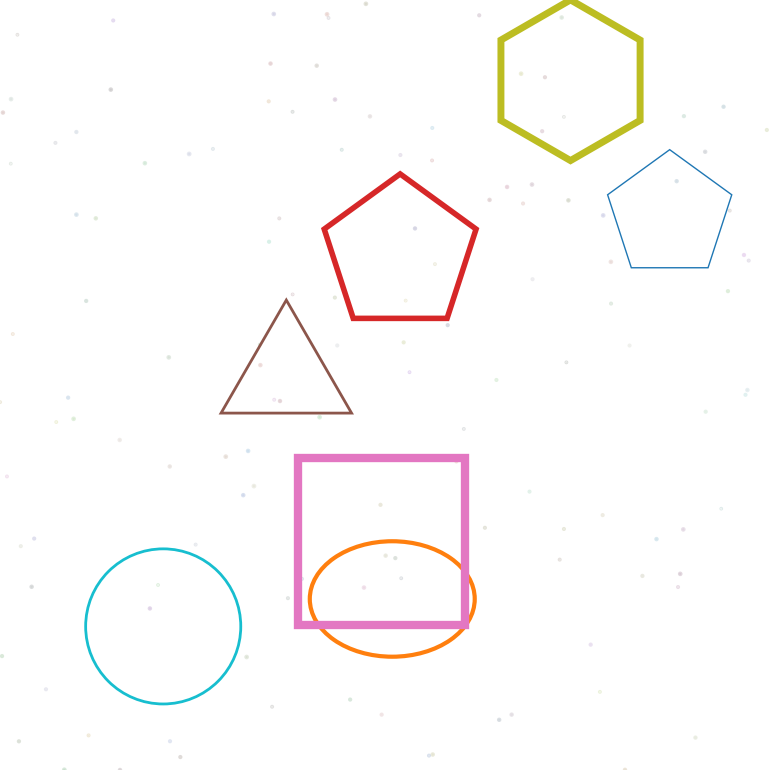[{"shape": "pentagon", "thickness": 0.5, "radius": 0.42, "center": [0.87, 0.721]}, {"shape": "oval", "thickness": 1.5, "radius": 0.54, "center": [0.509, 0.222]}, {"shape": "pentagon", "thickness": 2, "radius": 0.52, "center": [0.52, 0.67]}, {"shape": "triangle", "thickness": 1, "radius": 0.49, "center": [0.372, 0.512]}, {"shape": "square", "thickness": 3, "radius": 0.54, "center": [0.496, 0.297]}, {"shape": "hexagon", "thickness": 2.5, "radius": 0.52, "center": [0.741, 0.896]}, {"shape": "circle", "thickness": 1, "radius": 0.5, "center": [0.212, 0.186]}]